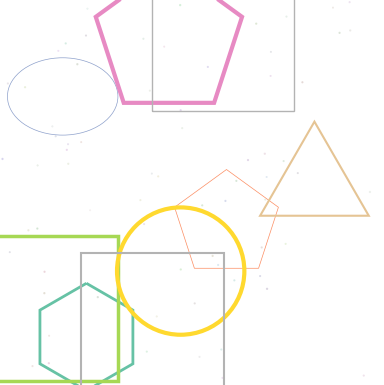[{"shape": "hexagon", "thickness": 2, "radius": 0.7, "center": [0.224, 0.125]}, {"shape": "pentagon", "thickness": 0.5, "radius": 0.71, "center": [0.588, 0.418]}, {"shape": "oval", "thickness": 0.5, "radius": 0.72, "center": [0.163, 0.749]}, {"shape": "pentagon", "thickness": 3, "radius": 1.0, "center": [0.439, 0.894]}, {"shape": "square", "thickness": 2.5, "radius": 0.94, "center": [0.118, 0.198]}, {"shape": "circle", "thickness": 3, "radius": 0.83, "center": [0.469, 0.296]}, {"shape": "triangle", "thickness": 1.5, "radius": 0.81, "center": [0.817, 0.521]}, {"shape": "square", "thickness": 1.5, "radius": 0.93, "center": [0.396, 0.157]}, {"shape": "square", "thickness": 1, "radius": 0.92, "center": [0.58, 0.897]}]